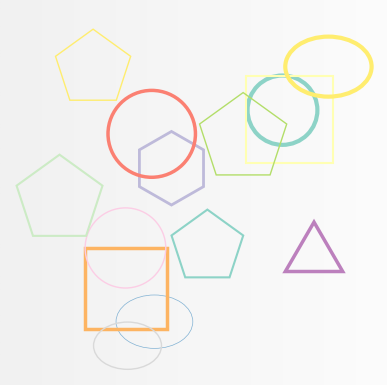[{"shape": "pentagon", "thickness": 1.5, "radius": 0.49, "center": [0.535, 0.358]}, {"shape": "circle", "thickness": 3, "radius": 0.45, "center": [0.729, 0.714]}, {"shape": "square", "thickness": 1.5, "radius": 0.56, "center": [0.747, 0.69]}, {"shape": "hexagon", "thickness": 2, "radius": 0.48, "center": [0.443, 0.563]}, {"shape": "circle", "thickness": 2.5, "radius": 0.56, "center": [0.392, 0.652]}, {"shape": "oval", "thickness": 0.5, "radius": 0.5, "center": [0.399, 0.164]}, {"shape": "square", "thickness": 2.5, "radius": 0.53, "center": [0.326, 0.251]}, {"shape": "pentagon", "thickness": 1, "radius": 0.59, "center": [0.627, 0.641]}, {"shape": "circle", "thickness": 1, "radius": 0.52, "center": [0.324, 0.356]}, {"shape": "oval", "thickness": 1, "radius": 0.44, "center": [0.329, 0.102]}, {"shape": "triangle", "thickness": 2.5, "radius": 0.43, "center": [0.81, 0.338]}, {"shape": "pentagon", "thickness": 1.5, "radius": 0.58, "center": [0.154, 0.482]}, {"shape": "oval", "thickness": 3, "radius": 0.56, "center": [0.848, 0.827]}, {"shape": "pentagon", "thickness": 1, "radius": 0.51, "center": [0.24, 0.822]}]